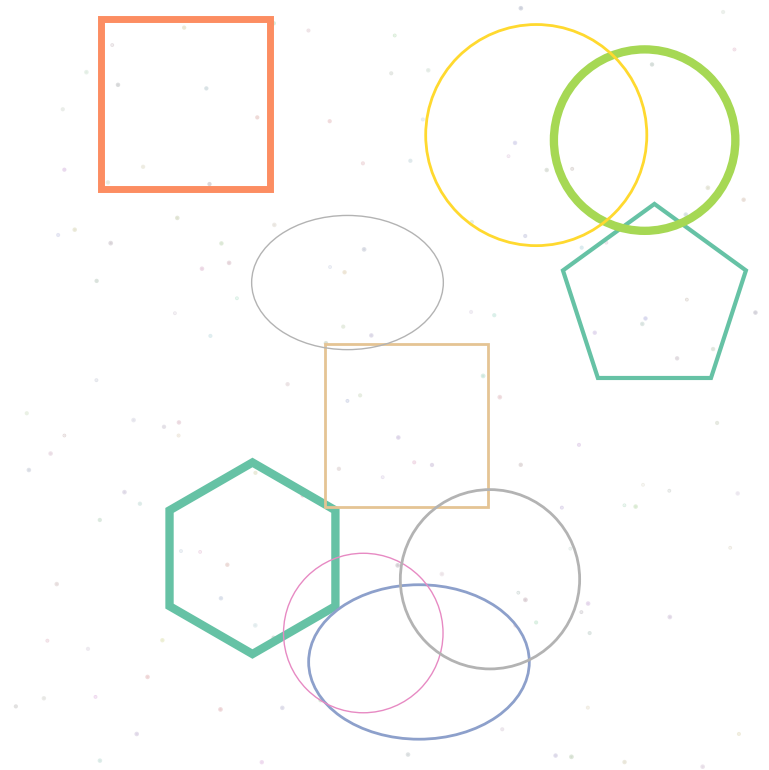[{"shape": "hexagon", "thickness": 3, "radius": 0.62, "center": [0.328, 0.275]}, {"shape": "pentagon", "thickness": 1.5, "radius": 0.62, "center": [0.85, 0.61]}, {"shape": "square", "thickness": 2.5, "radius": 0.55, "center": [0.241, 0.865]}, {"shape": "oval", "thickness": 1, "radius": 0.72, "center": [0.544, 0.14]}, {"shape": "circle", "thickness": 0.5, "radius": 0.52, "center": [0.472, 0.178]}, {"shape": "circle", "thickness": 3, "radius": 0.59, "center": [0.837, 0.818]}, {"shape": "circle", "thickness": 1, "radius": 0.72, "center": [0.696, 0.825]}, {"shape": "square", "thickness": 1, "radius": 0.53, "center": [0.528, 0.447]}, {"shape": "oval", "thickness": 0.5, "radius": 0.62, "center": [0.451, 0.633]}, {"shape": "circle", "thickness": 1, "radius": 0.58, "center": [0.636, 0.248]}]